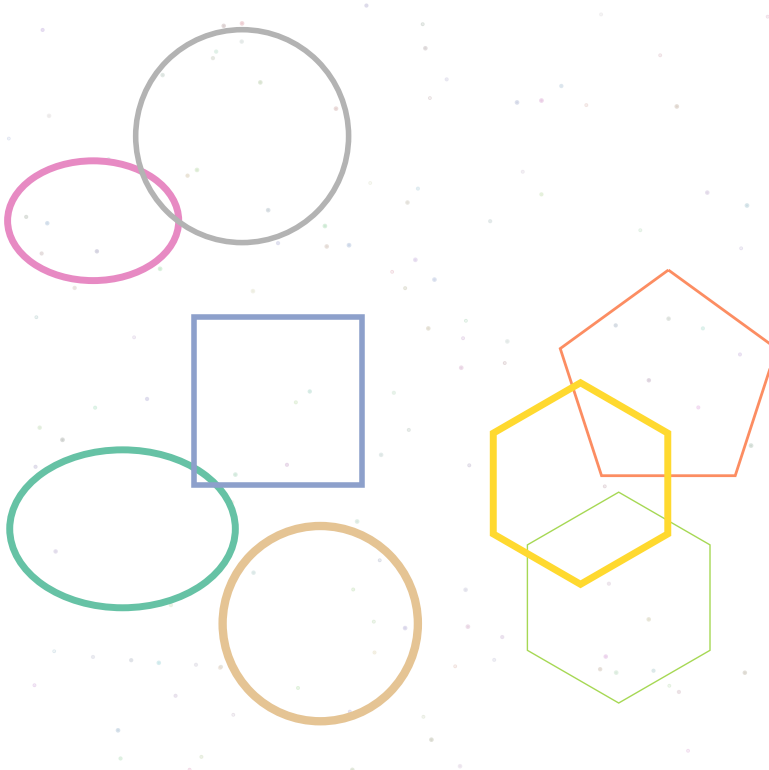[{"shape": "oval", "thickness": 2.5, "radius": 0.73, "center": [0.159, 0.313]}, {"shape": "pentagon", "thickness": 1, "radius": 0.74, "center": [0.868, 0.502]}, {"shape": "square", "thickness": 2, "radius": 0.55, "center": [0.362, 0.479]}, {"shape": "oval", "thickness": 2.5, "radius": 0.56, "center": [0.121, 0.713]}, {"shape": "hexagon", "thickness": 0.5, "radius": 0.68, "center": [0.804, 0.224]}, {"shape": "hexagon", "thickness": 2.5, "radius": 0.65, "center": [0.754, 0.372]}, {"shape": "circle", "thickness": 3, "radius": 0.63, "center": [0.416, 0.19]}, {"shape": "circle", "thickness": 2, "radius": 0.69, "center": [0.314, 0.823]}]